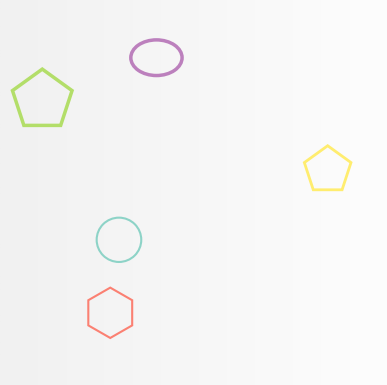[{"shape": "circle", "thickness": 1.5, "radius": 0.29, "center": [0.307, 0.377]}, {"shape": "hexagon", "thickness": 1.5, "radius": 0.33, "center": [0.285, 0.188]}, {"shape": "pentagon", "thickness": 2.5, "radius": 0.4, "center": [0.109, 0.74]}, {"shape": "oval", "thickness": 2.5, "radius": 0.33, "center": [0.404, 0.85]}, {"shape": "pentagon", "thickness": 2, "radius": 0.32, "center": [0.846, 0.558]}]